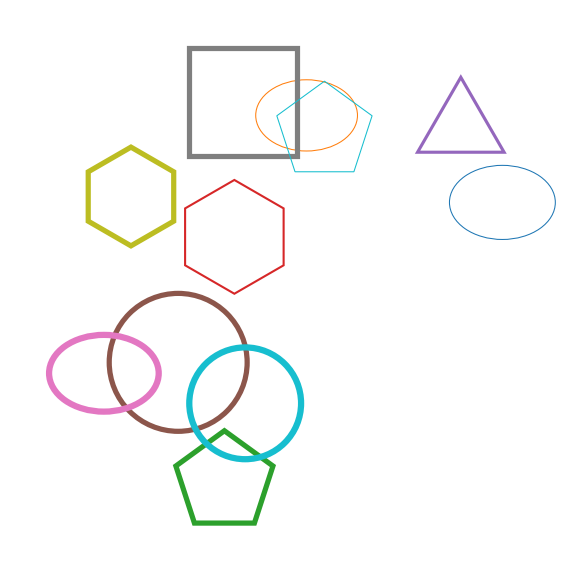[{"shape": "oval", "thickness": 0.5, "radius": 0.46, "center": [0.87, 0.649]}, {"shape": "oval", "thickness": 0.5, "radius": 0.44, "center": [0.531, 0.799]}, {"shape": "pentagon", "thickness": 2.5, "radius": 0.44, "center": [0.389, 0.165]}, {"shape": "hexagon", "thickness": 1, "radius": 0.49, "center": [0.406, 0.589]}, {"shape": "triangle", "thickness": 1.5, "radius": 0.43, "center": [0.798, 0.779]}, {"shape": "circle", "thickness": 2.5, "radius": 0.6, "center": [0.309, 0.372]}, {"shape": "oval", "thickness": 3, "radius": 0.47, "center": [0.18, 0.353]}, {"shape": "square", "thickness": 2.5, "radius": 0.47, "center": [0.42, 0.823]}, {"shape": "hexagon", "thickness": 2.5, "radius": 0.43, "center": [0.227, 0.659]}, {"shape": "pentagon", "thickness": 0.5, "radius": 0.43, "center": [0.562, 0.772]}, {"shape": "circle", "thickness": 3, "radius": 0.48, "center": [0.425, 0.301]}]